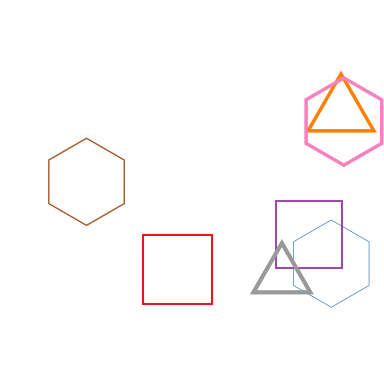[{"shape": "square", "thickness": 1.5, "radius": 0.45, "center": [0.461, 0.3]}, {"shape": "hexagon", "thickness": 0.5, "radius": 0.57, "center": [0.86, 0.315]}, {"shape": "square", "thickness": 1.5, "radius": 0.43, "center": [0.802, 0.392]}, {"shape": "triangle", "thickness": 2.5, "radius": 0.49, "center": [0.886, 0.709]}, {"shape": "hexagon", "thickness": 1, "radius": 0.57, "center": [0.225, 0.528]}, {"shape": "hexagon", "thickness": 2.5, "radius": 0.57, "center": [0.893, 0.684]}, {"shape": "triangle", "thickness": 3, "radius": 0.43, "center": [0.732, 0.283]}]